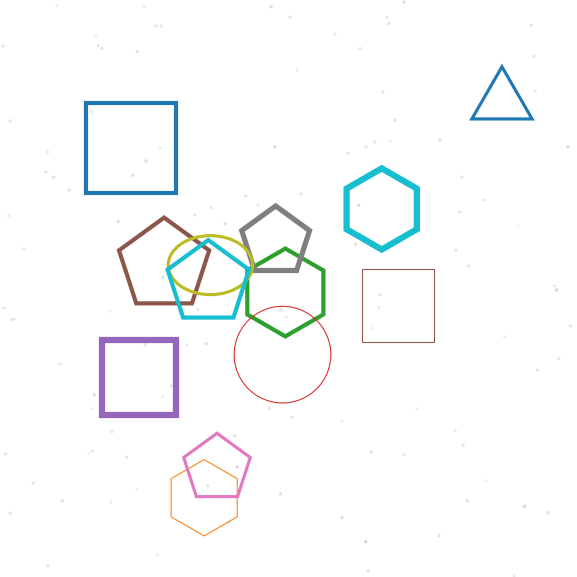[{"shape": "square", "thickness": 2, "radius": 0.39, "center": [0.227, 0.742]}, {"shape": "triangle", "thickness": 1.5, "radius": 0.3, "center": [0.869, 0.823]}, {"shape": "hexagon", "thickness": 0.5, "radius": 0.33, "center": [0.354, 0.137]}, {"shape": "hexagon", "thickness": 2, "radius": 0.38, "center": [0.494, 0.493]}, {"shape": "circle", "thickness": 0.5, "radius": 0.42, "center": [0.489, 0.385]}, {"shape": "square", "thickness": 3, "radius": 0.32, "center": [0.241, 0.346]}, {"shape": "square", "thickness": 0.5, "radius": 0.31, "center": [0.69, 0.47]}, {"shape": "pentagon", "thickness": 2, "radius": 0.41, "center": [0.284, 0.54]}, {"shape": "pentagon", "thickness": 1.5, "radius": 0.3, "center": [0.376, 0.188]}, {"shape": "pentagon", "thickness": 2.5, "radius": 0.31, "center": [0.477, 0.581]}, {"shape": "oval", "thickness": 1.5, "radius": 0.36, "center": [0.364, 0.54]}, {"shape": "pentagon", "thickness": 2, "radius": 0.37, "center": [0.361, 0.509]}, {"shape": "hexagon", "thickness": 3, "radius": 0.35, "center": [0.661, 0.637]}]